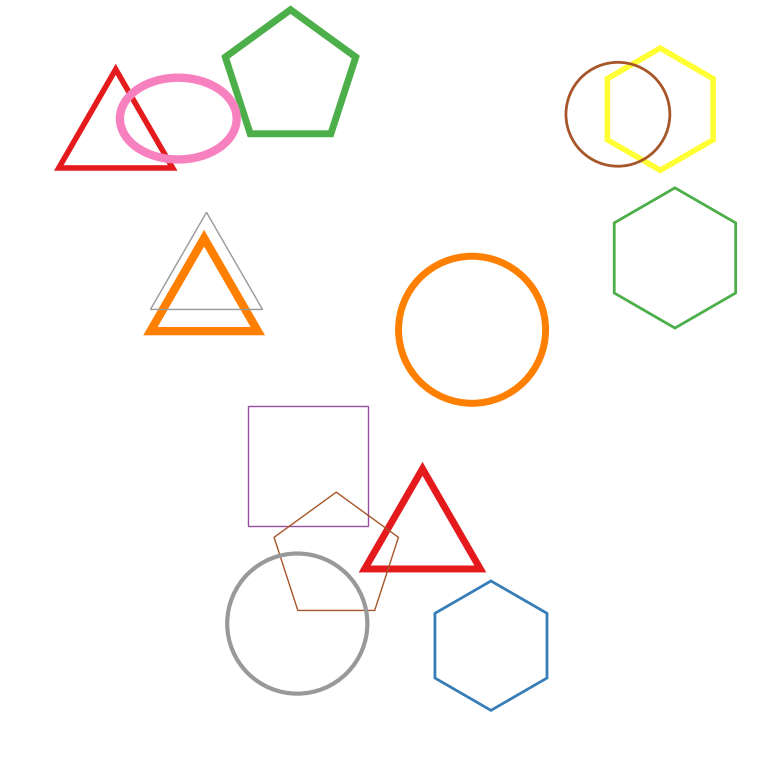[{"shape": "triangle", "thickness": 2, "radius": 0.43, "center": [0.15, 0.825]}, {"shape": "triangle", "thickness": 2.5, "radius": 0.43, "center": [0.549, 0.304]}, {"shape": "hexagon", "thickness": 1, "radius": 0.42, "center": [0.638, 0.161]}, {"shape": "hexagon", "thickness": 1, "radius": 0.46, "center": [0.877, 0.665]}, {"shape": "pentagon", "thickness": 2.5, "radius": 0.45, "center": [0.377, 0.898]}, {"shape": "square", "thickness": 0.5, "radius": 0.39, "center": [0.4, 0.395]}, {"shape": "circle", "thickness": 2.5, "radius": 0.48, "center": [0.613, 0.572]}, {"shape": "triangle", "thickness": 3, "radius": 0.4, "center": [0.265, 0.61]}, {"shape": "hexagon", "thickness": 2, "radius": 0.4, "center": [0.857, 0.858]}, {"shape": "pentagon", "thickness": 0.5, "radius": 0.42, "center": [0.437, 0.276]}, {"shape": "circle", "thickness": 1, "radius": 0.34, "center": [0.802, 0.852]}, {"shape": "oval", "thickness": 3, "radius": 0.38, "center": [0.232, 0.846]}, {"shape": "circle", "thickness": 1.5, "radius": 0.46, "center": [0.386, 0.19]}, {"shape": "triangle", "thickness": 0.5, "radius": 0.42, "center": [0.268, 0.64]}]